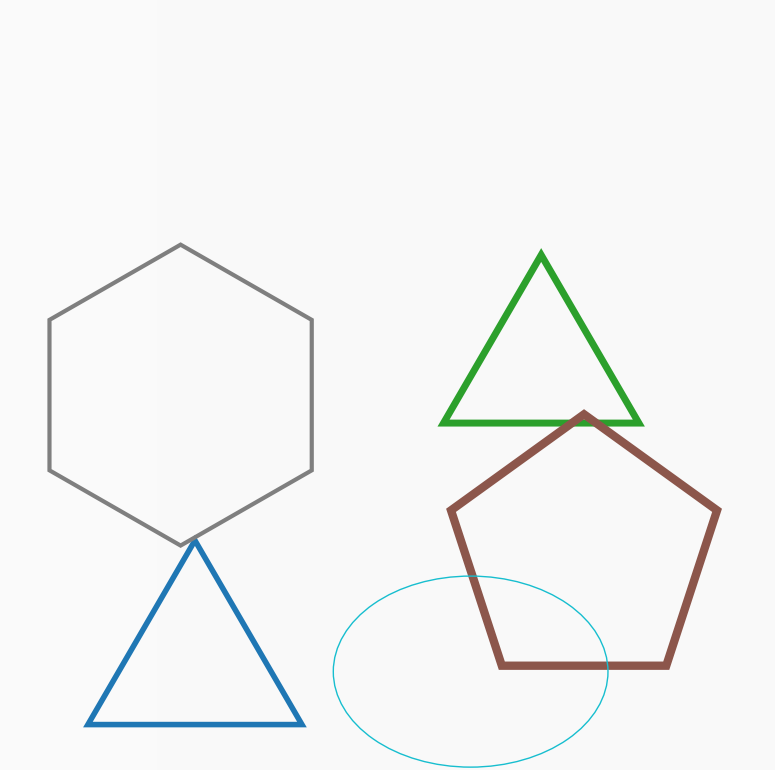[{"shape": "triangle", "thickness": 2, "radius": 0.8, "center": [0.252, 0.139]}, {"shape": "triangle", "thickness": 2.5, "radius": 0.73, "center": [0.698, 0.523]}, {"shape": "pentagon", "thickness": 3, "radius": 0.9, "center": [0.754, 0.281]}, {"shape": "hexagon", "thickness": 1.5, "radius": 0.98, "center": [0.233, 0.487]}, {"shape": "oval", "thickness": 0.5, "radius": 0.89, "center": [0.607, 0.128]}]